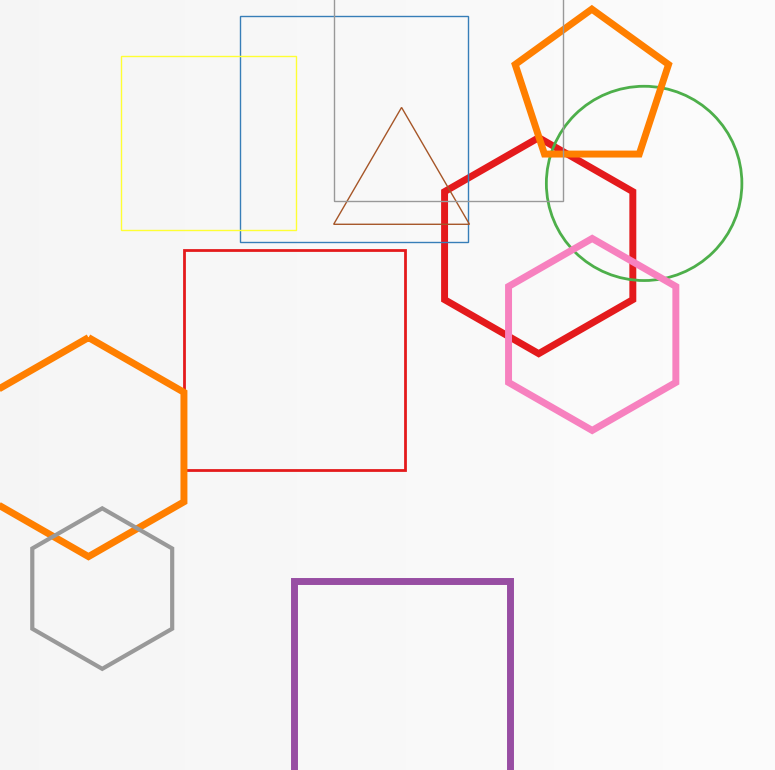[{"shape": "square", "thickness": 1, "radius": 0.71, "center": [0.38, 0.533]}, {"shape": "hexagon", "thickness": 2.5, "radius": 0.7, "center": [0.695, 0.681]}, {"shape": "square", "thickness": 0.5, "radius": 0.73, "center": [0.457, 0.833]}, {"shape": "circle", "thickness": 1, "radius": 0.63, "center": [0.831, 0.762]}, {"shape": "square", "thickness": 2.5, "radius": 0.7, "center": [0.519, 0.105]}, {"shape": "pentagon", "thickness": 2.5, "radius": 0.52, "center": [0.764, 0.884]}, {"shape": "hexagon", "thickness": 2.5, "radius": 0.71, "center": [0.114, 0.419]}, {"shape": "square", "thickness": 0.5, "radius": 0.56, "center": [0.269, 0.814]}, {"shape": "triangle", "thickness": 0.5, "radius": 0.51, "center": [0.518, 0.759]}, {"shape": "hexagon", "thickness": 2.5, "radius": 0.62, "center": [0.764, 0.566]}, {"shape": "hexagon", "thickness": 1.5, "radius": 0.52, "center": [0.132, 0.236]}, {"shape": "square", "thickness": 0.5, "radius": 0.74, "center": [0.579, 0.888]}]